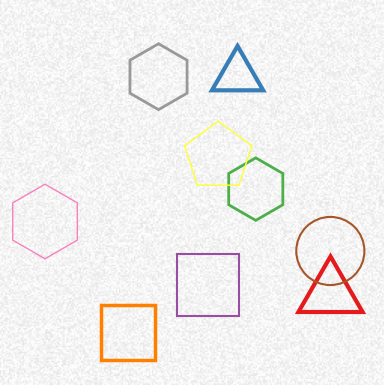[{"shape": "triangle", "thickness": 3, "radius": 0.48, "center": [0.858, 0.238]}, {"shape": "triangle", "thickness": 3, "radius": 0.38, "center": [0.617, 0.804]}, {"shape": "hexagon", "thickness": 2, "radius": 0.41, "center": [0.664, 0.509]}, {"shape": "square", "thickness": 1.5, "radius": 0.4, "center": [0.539, 0.261]}, {"shape": "square", "thickness": 2.5, "radius": 0.35, "center": [0.332, 0.136]}, {"shape": "pentagon", "thickness": 1, "radius": 0.46, "center": [0.567, 0.593]}, {"shape": "circle", "thickness": 1.5, "radius": 0.44, "center": [0.858, 0.348]}, {"shape": "hexagon", "thickness": 1, "radius": 0.48, "center": [0.117, 0.425]}, {"shape": "hexagon", "thickness": 2, "radius": 0.43, "center": [0.412, 0.801]}]